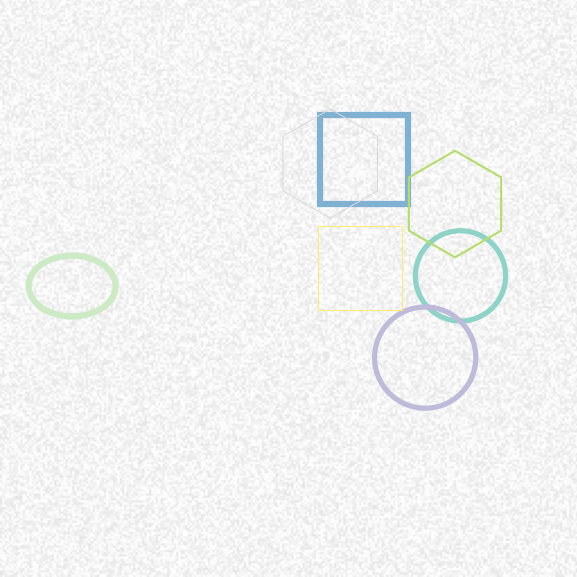[{"shape": "circle", "thickness": 2.5, "radius": 0.39, "center": [0.797, 0.521]}, {"shape": "circle", "thickness": 2.5, "radius": 0.44, "center": [0.736, 0.38]}, {"shape": "square", "thickness": 3, "radius": 0.38, "center": [0.63, 0.723]}, {"shape": "hexagon", "thickness": 1, "radius": 0.46, "center": [0.788, 0.646]}, {"shape": "hexagon", "thickness": 0.5, "radius": 0.47, "center": [0.572, 0.716]}, {"shape": "oval", "thickness": 3, "radius": 0.38, "center": [0.125, 0.504]}, {"shape": "square", "thickness": 0.5, "radius": 0.37, "center": [0.623, 0.535]}]